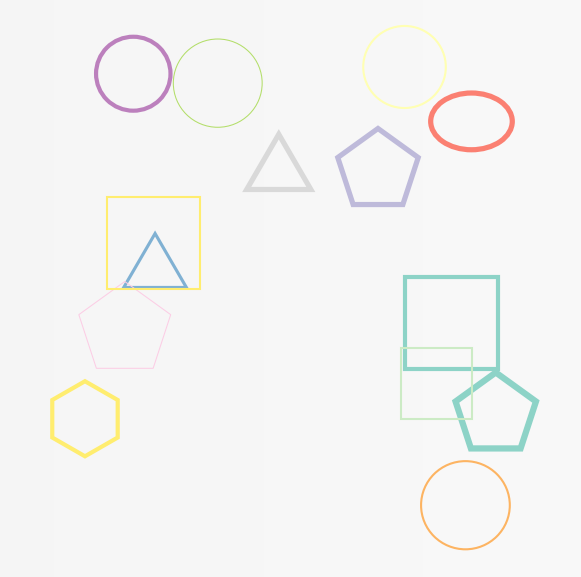[{"shape": "square", "thickness": 2, "radius": 0.4, "center": [0.777, 0.44]}, {"shape": "pentagon", "thickness": 3, "radius": 0.36, "center": [0.853, 0.281]}, {"shape": "circle", "thickness": 1, "radius": 0.36, "center": [0.696, 0.883]}, {"shape": "pentagon", "thickness": 2.5, "radius": 0.36, "center": [0.65, 0.704]}, {"shape": "oval", "thickness": 2.5, "radius": 0.35, "center": [0.811, 0.789]}, {"shape": "triangle", "thickness": 1.5, "radius": 0.31, "center": [0.267, 0.533]}, {"shape": "circle", "thickness": 1, "radius": 0.38, "center": [0.801, 0.124]}, {"shape": "circle", "thickness": 0.5, "radius": 0.38, "center": [0.375, 0.855]}, {"shape": "pentagon", "thickness": 0.5, "radius": 0.42, "center": [0.215, 0.429]}, {"shape": "triangle", "thickness": 2.5, "radius": 0.32, "center": [0.48, 0.703]}, {"shape": "circle", "thickness": 2, "radius": 0.32, "center": [0.229, 0.871]}, {"shape": "square", "thickness": 1, "radius": 0.3, "center": [0.75, 0.335]}, {"shape": "hexagon", "thickness": 2, "radius": 0.32, "center": [0.146, 0.274]}, {"shape": "square", "thickness": 1, "radius": 0.4, "center": [0.264, 0.578]}]